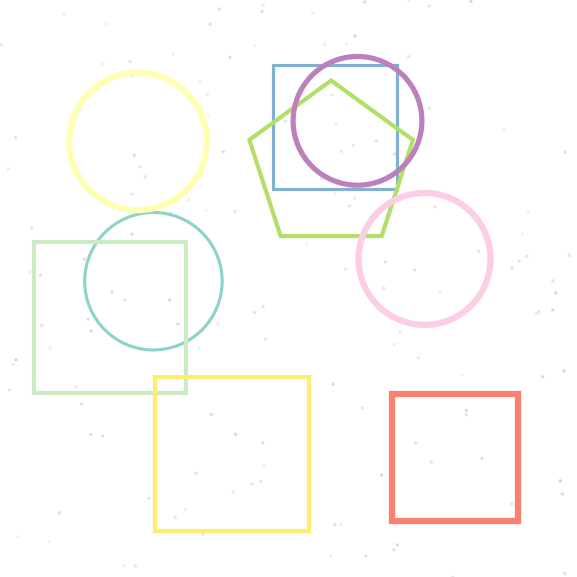[{"shape": "circle", "thickness": 1.5, "radius": 0.6, "center": [0.266, 0.512]}, {"shape": "circle", "thickness": 3, "radius": 0.6, "center": [0.239, 0.754]}, {"shape": "square", "thickness": 3, "radius": 0.55, "center": [0.788, 0.207]}, {"shape": "square", "thickness": 1.5, "radius": 0.53, "center": [0.58, 0.779]}, {"shape": "pentagon", "thickness": 2, "radius": 0.74, "center": [0.573, 0.711]}, {"shape": "circle", "thickness": 3, "radius": 0.57, "center": [0.735, 0.551]}, {"shape": "circle", "thickness": 2.5, "radius": 0.56, "center": [0.619, 0.79]}, {"shape": "square", "thickness": 2, "radius": 0.65, "center": [0.19, 0.449]}, {"shape": "square", "thickness": 2, "radius": 0.67, "center": [0.402, 0.212]}]